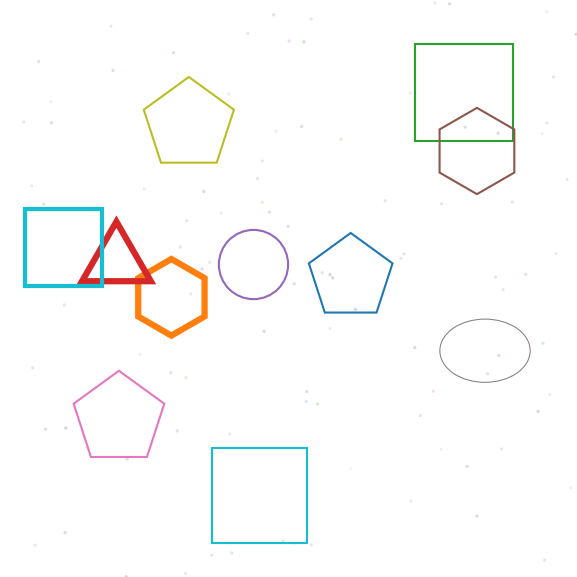[{"shape": "pentagon", "thickness": 1, "radius": 0.38, "center": [0.607, 0.52]}, {"shape": "hexagon", "thickness": 3, "radius": 0.33, "center": [0.297, 0.484]}, {"shape": "square", "thickness": 1, "radius": 0.42, "center": [0.804, 0.839]}, {"shape": "triangle", "thickness": 3, "radius": 0.34, "center": [0.202, 0.547]}, {"shape": "circle", "thickness": 1, "radius": 0.3, "center": [0.439, 0.541]}, {"shape": "hexagon", "thickness": 1, "radius": 0.37, "center": [0.826, 0.738]}, {"shape": "pentagon", "thickness": 1, "radius": 0.41, "center": [0.206, 0.275]}, {"shape": "oval", "thickness": 0.5, "radius": 0.39, "center": [0.84, 0.392]}, {"shape": "pentagon", "thickness": 1, "radius": 0.41, "center": [0.327, 0.784]}, {"shape": "square", "thickness": 2, "radius": 0.33, "center": [0.11, 0.571]}, {"shape": "square", "thickness": 1, "radius": 0.41, "center": [0.449, 0.141]}]